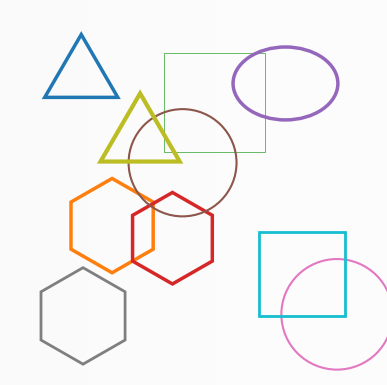[{"shape": "triangle", "thickness": 2.5, "radius": 0.54, "center": [0.21, 0.802]}, {"shape": "hexagon", "thickness": 2.5, "radius": 0.61, "center": [0.289, 0.414]}, {"shape": "square", "thickness": 0.5, "radius": 0.65, "center": [0.553, 0.734]}, {"shape": "hexagon", "thickness": 2.5, "radius": 0.59, "center": [0.445, 0.381]}, {"shape": "oval", "thickness": 2.5, "radius": 0.68, "center": [0.737, 0.783]}, {"shape": "circle", "thickness": 1.5, "radius": 0.7, "center": [0.471, 0.577]}, {"shape": "circle", "thickness": 1.5, "radius": 0.72, "center": [0.87, 0.184]}, {"shape": "hexagon", "thickness": 2, "radius": 0.63, "center": [0.214, 0.179]}, {"shape": "triangle", "thickness": 3, "radius": 0.59, "center": [0.362, 0.639]}, {"shape": "square", "thickness": 2, "radius": 0.55, "center": [0.78, 0.288]}]